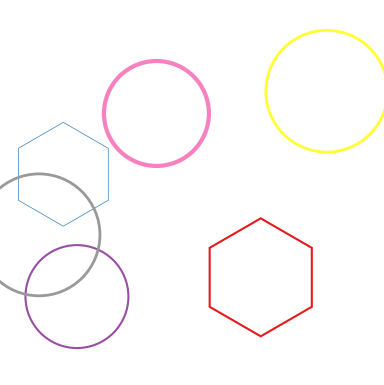[{"shape": "hexagon", "thickness": 1.5, "radius": 0.77, "center": [0.677, 0.28]}, {"shape": "hexagon", "thickness": 0.5, "radius": 0.67, "center": [0.164, 0.547]}, {"shape": "circle", "thickness": 1.5, "radius": 0.67, "center": [0.2, 0.23]}, {"shape": "circle", "thickness": 2, "radius": 0.79, "center": [0.849, 0.763]}, {"shape": "circle", "thickness": 3, "radius": 0.68, "center": [0.406, 0.705]}, {"shape": "circle", "thickness": 2, "radius": 0.79, "center": [0.101, 0.39]}]